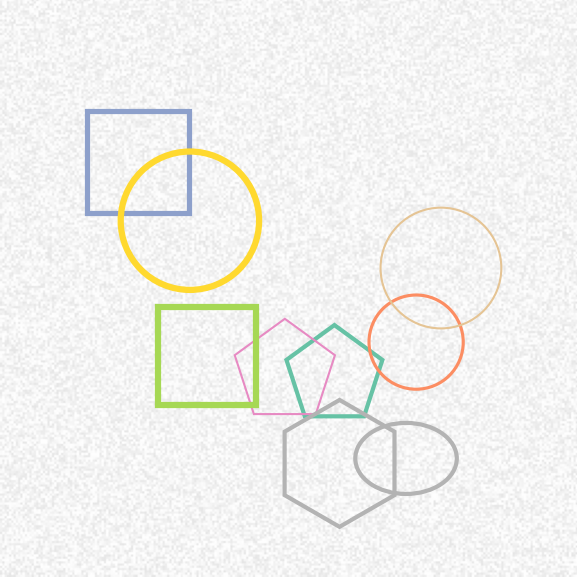[{"shape": "pentagon", "thickness": 2, "radius": 0.44, "center": [0.579, 0.349]}, {"shape": "circle", "thickness": 1.5, "radius": 0.41, "center": [0.721, 0.407]}, {"shape": "square", "thickness": 2.5, "radius": 0.44, "center": [0.239, 0.718]}, {"shape": "pentagon", "thickness": 1, "radius": 0.46, "center": [0.493, 0.356]}, {"shape": "square", "thickness": 3, "radius": 0.42, "center": [0.358, 0.383]}, {"shape": "circle", "thickness": 3, "radius": 0.6, "center": [0.329, 0.617]}, {"shape": "circle", "thickness": 1, "radius": 0.52, "center": [0.764, 0.535]}, {"shape": "oval", "thickness": 2, "radius": 0.44, "center": [0.703, 0.205]}, {"shape": "hexagon", "thickness": 2, "radius": 0.55, "center": [0.588, 0.197]}]